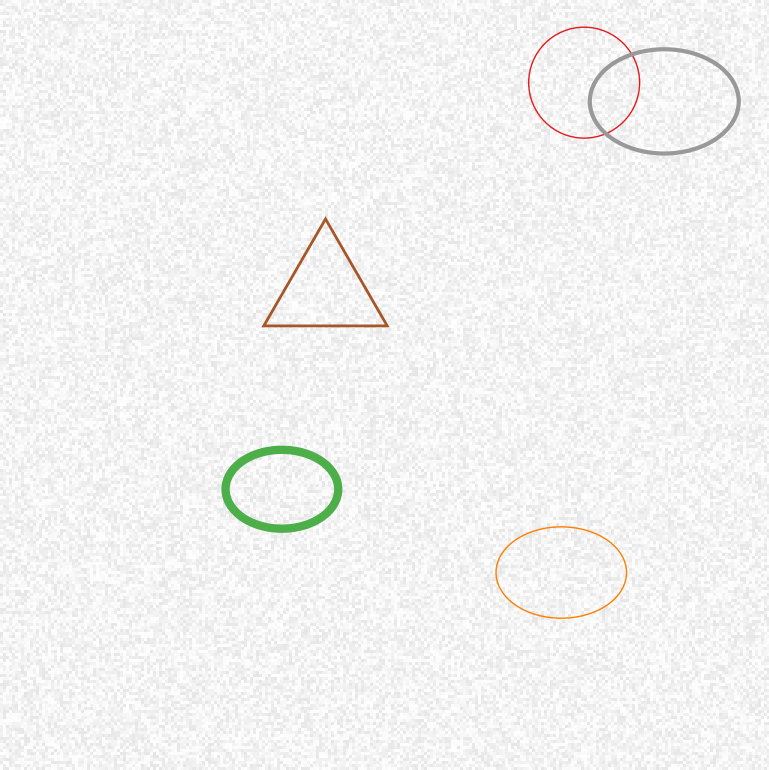[{"shape": "circle", "thickness": 0.5, "radius": 0.36, "center": [0.759, 0.893]}, {"shape": "oval", "thickness": 3, "radius": 0.37, "center": [0.366, 0.365]}, {"shape": "oval", "thickness": 0.5, "radius": 0.42, "center": [0.729, 0.256]}, {"shape": "triangle", "thickness": 1, "radius": 0.46, "center": [0.423, 0.623]}, {"shape": "oval", "thickness": 1.5, "radius": 0.48, "center": [0.863, 0.868]}]